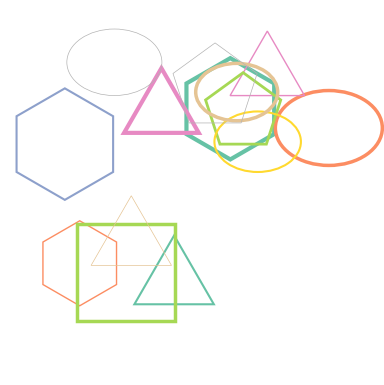[{"shape": "hexagon", "thickness": 3, "radius": 0.66, "center": [0.598, 0.717]}, {"shape": "triangle", "thickness": 1.5, "radius": 0.6, "center": [0.452, 0.269]}, {"shape": "hexagon", "thickness": 1, "radius": 0.55, "center": [0.207, 0.316]}, {"shape": "oval", "thickness": 2.5, "radius": 0.69, "center": [0.854, 0.668]}, {"shape": "hexagon", "thickness": 1.5, "radius": 0.72, "center": [0.168, 0.626]}, {"shape": "triangle", "thickness": 1, "radius": 0.56, "center": [0.694, 0.808]}, {"shape": "triangle", "thickness": 3, "radius": 0.56, "center": [0.419, 0.711]}, {"shape": "pentagon", "thickness": 2, "radius": 0.51, "center": [0.632, 0.709]}, {"shape": "square", "thickness": 2.5, "radius": 0.63, "center": [0.327, 0.293]}, {"shape": "oval", "thickness": 1.5, "radius": 0.56, "center": [0.669, 0.632]}, {"shape": "oval", "thickness": 2.5, "radius": 0.53, "center": [0.615, 0.761]}, {"shape": "triangle", "thickness": 0.5, "radius": 0.6, "center": [0.341, 0.371]}, {"shape": "pentagon", "thickness": 0.5, "radius": 0.57, "center": [0.559, 0.774]}, {"shape": "oval", "thickness": 0.5, "radius": 0.62, "center": [0.297, 0.838]}]